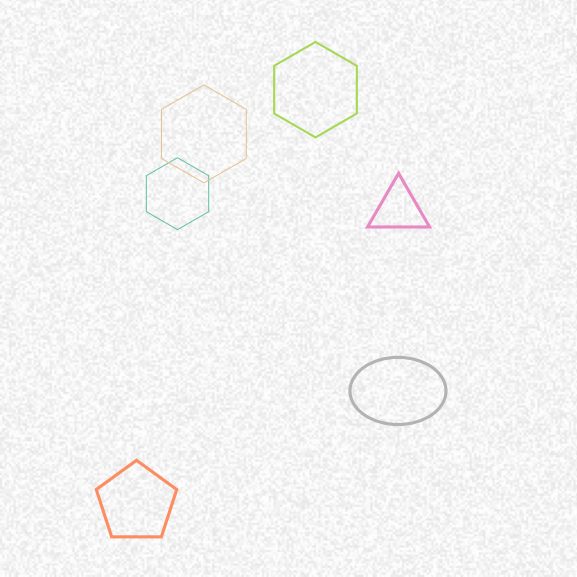[{"shape": "hexagon", "thickness": 0.5, "radius": 0.31, "center": [0.307, 0.664]}, {"shape": "pentagon", "thickness": 1.5, "radius": 0.37, "center": [0.236, 0.129]}, {"shape": "triangle", "thickness": 1.5, "radius": 0.31, "center": [0.69, 0.637]}, {"shape": "hexagon", "thickness": 1, "radius": 0.41, "center": [0.546, 0.844]}, {"shape": "hexagon", "thickness": 0.5, "radius": 0.42, "center": [0.353, 0.767]}, {"shape": "oval", "thickness": 1.5, "radius": 0.42, "center": [0.689, 0.322]}]